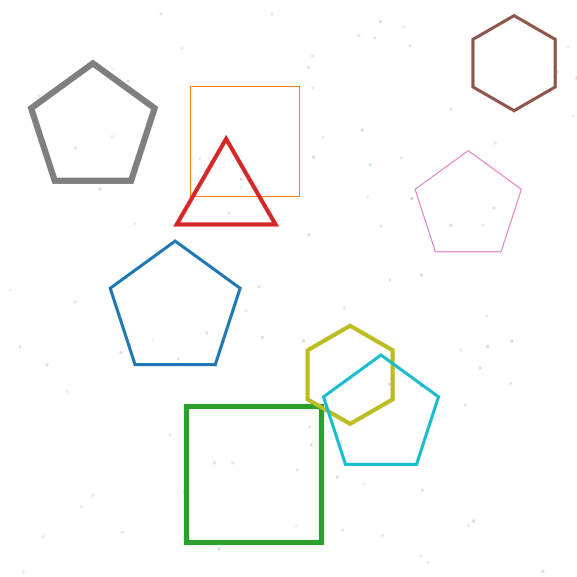[{"shape": "pentagon", "thickness": 1.5, "radius": 0.59, "center": [0.303, 0.463]}, {"shape": "square", "thickness": 0.5, "radius": 0.47, "center": [0.424, 0.755]}, {"shape": "square", "thickness": 2.5, "radius": 0.59, "center": [0.439, 0.179]}, {"shape": "triangle", "thickness": 2, "radius": 0.49, "center": [0.392, 0.66]}, {"shape": "hexagon", "thickness": 1.5, "radius": 0.41, "center": [0.89, 0.89]}, {"shape": "pentagon", "thickness": 0.5, "radius": 0.48, "center": [0.811, 0.641]}, {"shape": "pentagon", "thickness": 3, "radius": 0.56, "center": [0.161, 0.777]}, {"shape": "hexagon", "thickness": 2, "radius": 0.42, "center": [0.606, 0.35]}, {"shape": "pentagon", "thickness": 1.5, "radius": 0.52, "center": [0.66, 0.28]}]